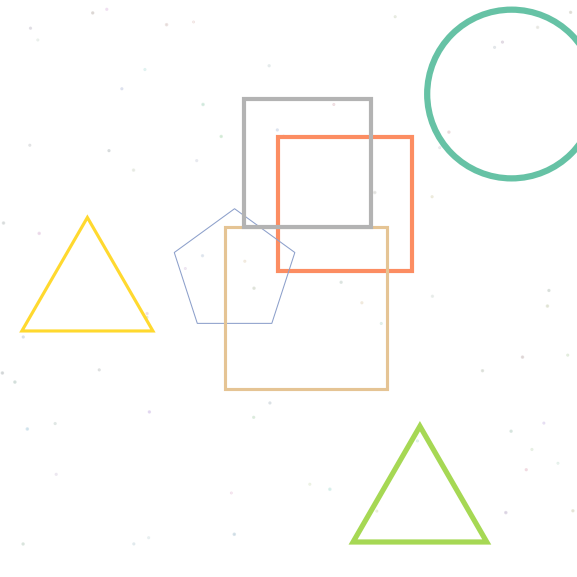[{"shape": "circle", "thickness": 3, "radius": 0.73, "center": [0.886, 0.836]}, {"shape": "square", "thickness": 2, "radius": 0.58, "center": [0.598, 0.646]}, {"shape": "pentagon", "thickness": 0.5, "radius": 0.55, "center": [0.406, 0.528]}, {"shape": "triangle", "thickness": 2.5, "radius": 0.67, "center": [0.727, 0.127]}, {"shape": "triangle", "thickness": 1.5, "radius": 0.66, "center": [0.151, 0.492]}, {"shape": "square", "thickness": 1.5, "radius": 0.7, "center": [0.53, 0.466]}, {"shape": "square", "thickness": 2, "radius": 0.55, "center": [0.532, 0.717]}]